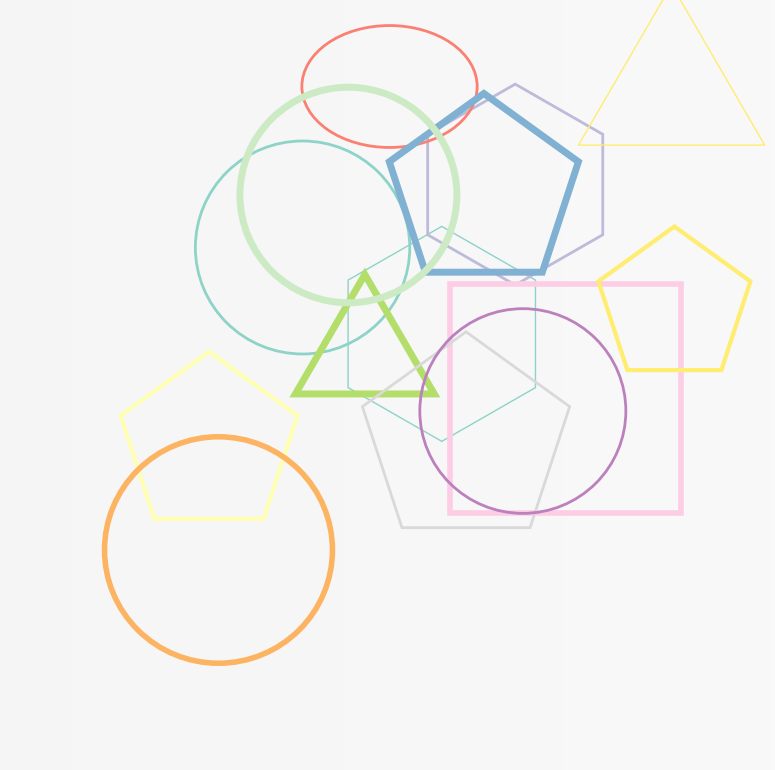[{"shape": "hexagon", "thickness": 0.5, "radius": 0.7, "center": [0.57, 0.566]}, {"shape": "circle", "thickness": 1, "radius": 0.69, "center": [0.39, 0.679]}, {"shape": "pentagon", "thickness": 1.5, "radius": 0.6, "center": [0.27, 0.423]}, {"shape": "hexagon", "thickness": 1, "radius": 0.65, "center": [0.665, 0.76]}, {"shape": "oval", "thickness": 1, "radius": 0.57, "center": [0.503, 0.888]}, {"shape": "pentagon", "thickness": 2.5, "radius": 0.64, "center": [0.624, 0.75]}, {"shape": "circle", "thickness": 2, "radius": 0.74, "center": [0.282, 0.286]}, {"shape": "triangle", "thickness": 2.5, "radius": 0.52, "center": [0.471, 0.54]}, {"shape": "square", "thickness": 2, "radius": 0.75, "center": [0.73, 0.482]}, {"shape": "pentagon", "thickness": 1, "radius": 0.7, "center": [0.601, 0.428]}, {"shape": "circle", "thickness": 1, "radius": 0.66, "center": [0.675, 0.466]}, {"shape": "circle", "thickness": 2.5, "radius": 0.7, "center": [0.45, 0.747]}, {"shape": "triangle", "thickness": 0.5, "radius": 0.69, "center": [0.867, 0.881]}, {"shape": "pentagon", "thickness": 1.5, "radius": 0.52, "center": [0.87, 0.603]}]